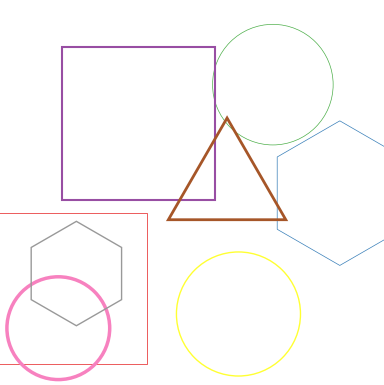[{"shape": "square", "thickness": 0.5, "radius": 0.98, "center": [0.186, 0.251]}, {"shape": "hexagon", "thickness": 0.5, "radius": 0.94, "center": [0.883, 0.498]}, {"shape": "circle", "thickness": 0.5, "radius": 0.78, "center": [0.709, 0.78]}, {"shape": "square", "thickness": 1.5, "radius": 0.99, "center": [0.36, 0.679]}, {"shape": "circle", "thickness": 1, "radius": 0.81, "center": [0.619, 0.184]}, {"shape": "triangle", "thickness": 2, "radius": 0.88, "center": [0.59, 0.517]}, {"shape": "circle", "thickness": 2.5, "radius": 0.67, "center": [0.151, 0.148]}, {"shape": "hexagon", "thickness": 1, "radius": 0.68, "center": [0.198, 0.289]}]